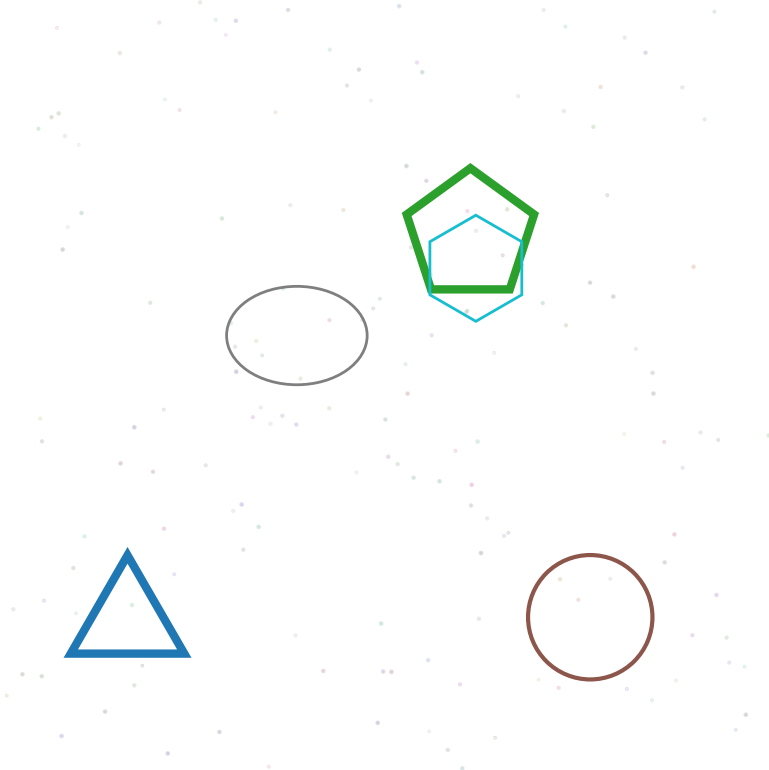[{"shape": "triangle", "thickness": 3, "radius": 0.43, "center": [0.166, 0.194]}, {"shape": "pentagon", "thickness": 3, "radius": 0.44, "center": [0.611, 0.695]}, {"shape": "circle", "thickness": 1.5, "radius": 0.4, "center": [0.767, 0.198]}, {"shape": "oval", "thickness": 1, "radius": 0.46, "center": [0.386, 0.564]}, {"shape": "hexagon", "thickness": 1, "radius": 0.34, "center": [0.618, 0.652]}]